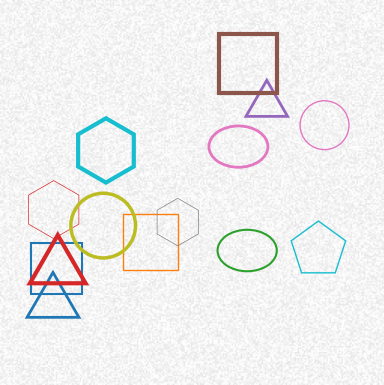[{"shape": "triangle", "thickness": 2, "radius": 0.39, "center": [0.138, 0.215]}, {"shape": "square", "thickness": 1.5, "radius": 0.33, "center": [0.146, 0.302]}, {"shape": "square", "thickness": 1, "radius": 0.36, "center": [0.39, 0.372]}, {"shape": "oval", "thickness": 1.5, "radius": 0.38, "center": [0.642, 0.349]}, {"shape": "hexagon", "thickness": 0.5, "radius": 0.38, "center": [0.14, 0.456]}, {"shape": "triangle", "thickness": 3, "radius": 0.42, "center": [0.15, 0.306]}, {"shape": "triangle", "thickness": 2, "radius": 0.31, "center": [0.693, 0.729]}, {"shape": "square", "thickness": 3, "radius": 0.38, "center": [0.645, 0.834]}, {"shape": "circle", "thickness": 1, "radius": 0.32, "center": [0.843, 0.675]}, {"shape": "oval", "thickness": 2, "radius": 0.38, "center": [0.619, 0.619]}, {"shape": "hexagon", "thickness": 0.5, "radius": 0.31, "center": [0.462, 0.423]}, {"shape": "circle", "thickness": 2.5, "radius": 0.42, "center": [0.268, 0.414]}, {"shape": "pentagon", "thickness": 1, "radius": 0.37, "center": [0.827, 0.352]}, {"shape": "hexagon", "thickness": 3, "radius": 0.42, "center": [0.275, 0.609]}]